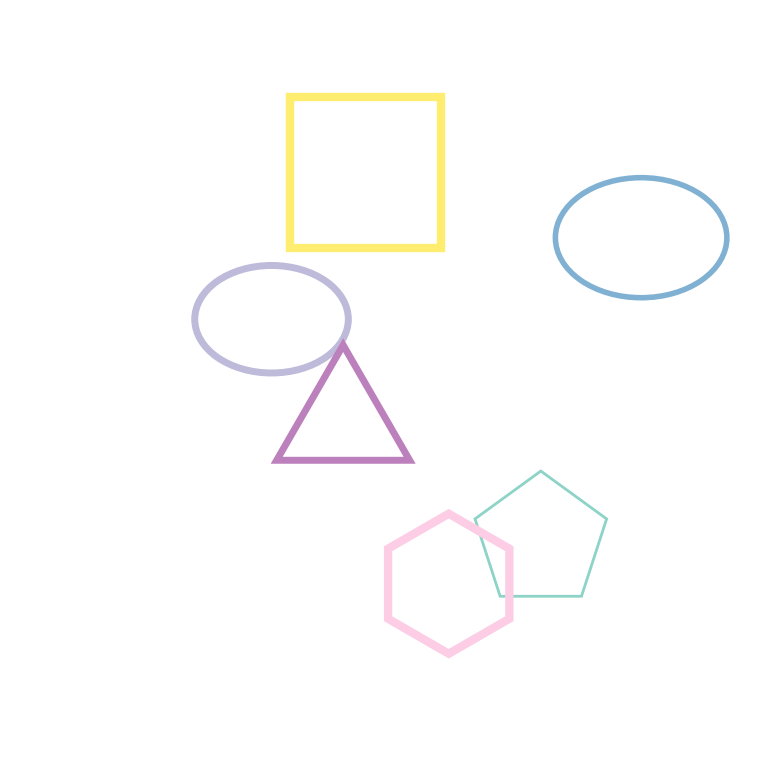[{"shape": "pentagon", "thickness": 1, "radius": 0.45, "center": [0.702, 0.298]}, {"shape": "oval", "thickness": 2.5, "radius": 0.5, "center": [0.353, 0.585]}, {"shape": "oval", "thickness": 2, "radius": 0.56, "center": [0.833, 0.691]}, {"shape": "hexagon", "thickness": 3, "radius": 0.45, "center": [0.583, 0.242]}, {"shape": "triangle", "thickness": 2.5, "radius": 0.5, "center": [0.446, 0.452]}, {"shape": "square", "thickness": 3, "radius": 0.49, "center": [0.475, 0.777]}]